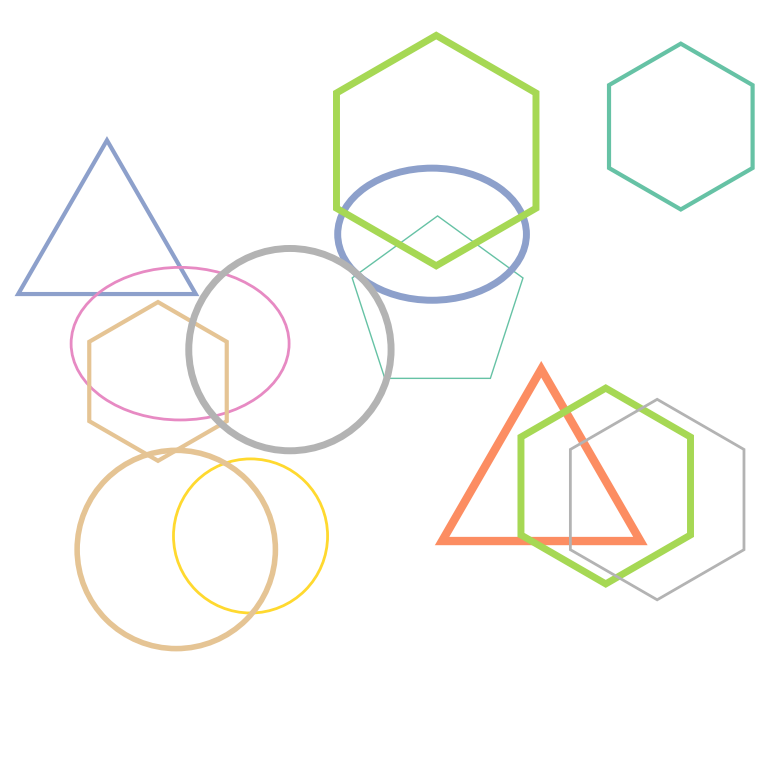[{"shape": "pentagon", "thickness": 0.5, "radius": 0.58, "center": [0.568, 0.603]}, {"shape": "hexagon", "thickness": 1.5, "radius": 0.54, "center": [0.884, 0.836]}, {"shape": "triangle", "thickness": 3, "radius": 0.74, "center": [0.703, 0.372]}, {"shape": "oval", "thickness": 2.5, "radius": 0.61, "center": [0.561, 0.696]}, {"shape": "triangle", "thickness": 1.5, "radius": 0.67, "center": [0.139, 0.685]}, {"shape": "oval", "thickness": 1, "radius": 0.71, "center": [0.234, 0.554]}, {"shape": "hexagon", "thickness": 2.5, "radius": 0.75, "center": [0.567, 0.804]}, {"shape": "hexagon", "thickness": 2.5, "radius": 0.64, "center": [0.787, 0.369]}, {"shape": "circle", "thickness": 1, "radius": 0.5, "center": [0.325, 0.304]}, {"shape": "hexagon", "thickness": 1.5, "radius": 0.52, "center": [0.205, 0.505]}, {"shape": "circle", "thickness": 2, "radius": 0.64, "center": [0.229, 0.286]}, {"shape": "hexagon", "thickness": 1, "radius": 0.65, "center": [0.853, 0.351]}, {"shape": "circle", "thickness": 2.5, "radius": 0.66, "center": [0.377, 0.546]}]